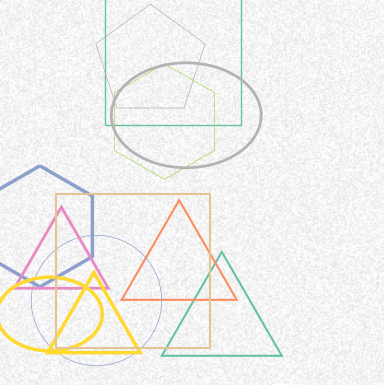[{"shape": "square", "thickness": 1, "radius": 0.88, "center": [0.45, 0.851]}, {"shape": "triangle", "thickness": 1.5, "radius": 0.9, "center": [0.576, 0.166]}, {"shape": "triangle", "thickness": 1.5, "radius": 0.86, "center": [0.465, 0.308]}, {"shape": "circle", "thickness": 0.5, "radius": 0.85, "center": [0.251, 0.219]}, {"shape": "hexagon", "thickness": 2.5, "radius": 0.79, "center": [0.104, 0.412]}, {"shape": "triangle", "thickness": 2, "radius": 0.7, "center": [0.159, 0.322]}, {"shape": "hexagon", "thickness": 0.5, "radius": 0.75, "center": [0.427, 0.684]}, {"shape": "oval", "thickness": 2.5, "radius": 0.68, "center": [0.129, 0.184]}, {"shape": "triangle", "thickness": 2.5, "radius": 0.69, "center": [0.244, 0.153]}, {"shape": "square", "thickness": 1.5, "radius": 1.0, "center": [0.345, 0.297]}, {"shape": "oval", "thickness": 2, "radius": 0.97, "center": [0.484, 0.701]}, {"shape": "pentagon", "thickness": 0.5, "radius": 0.75, "center": [0.391, 0.84]}]